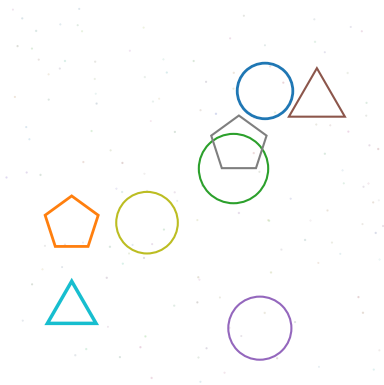[{"shape": "circle", "thickness": 2, "radius": 0.36, "center": [0.688, 0.764]}, {"shape": "pentagon", "thickness": 2, "radius": 0.36, "center": [0.186, 0.419]}, {"shape": "circle", "thickness": 1.5, "radius": 0.45, "center": [0.607, 0.562]}, {"shape": "circle", "thickness": 1.5, "radius": 0.41, "center": [0.675, 0.148]}, {"shape": "triangle", "thickness": 1.5, "radius": 0.42, "center": [0.823, 0.739]}, {"shape": "pentagon", "thickness": 1.5, "radius": 0.38, "center": [0.621, 0.624]}, {"shape": "circle", "thickness": 1.5, "radius": 0.4, "center": [0.382, 0.422]}, {"shape": "triangle", "thickness": 2.5, "radius": 0.36, "center": [0.186, 0.197]}]